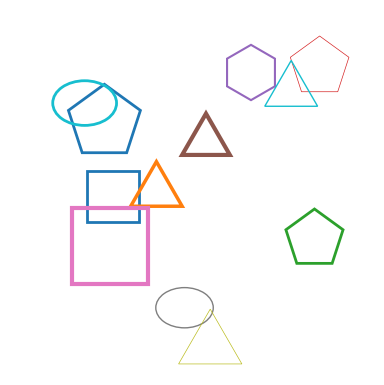[{"shape": "square", "thickness": 2, "radius": 0.34, "center": [0.293, 0.49]}, {"shape": "pentagon", "thickness": 2, "radius": 0.49, "center": [0.271, 0.683]}, {"shape": "triangle", "thickness": 2.5, "radius": 0.39, "center": [0.406, 0.503]}, {"shape": "pentagon", "thickness": 2, "radius": 0.39, "center": [0.817, 0.379]}, {"shape": "pentagon", "thickness": 0.5, "radius": 0.4, "center": [0.83, 0.826]}, {"shape": "hexagon", "thickness": 1.5, "radius": 0.36, "center": [0.652, 0.812]}, {"shape": "triangle", "thickness": 3, "radius": 0.36, "center": [0.535, 0.633]}, {"shape": "square", "thickness": 3, "radius": 0.49, "center": [0.285, 0.36]}, {"shape": "oval", "thickness": 1, "radius": 0.37, "center": [0.479, 0.201]}, {"shape": "triangle", "thickness": 0.5, "radius": 0.47, "center": [0.546, 0.102]}, {"shape": "triangle", "thickness": 1, "radius": 0.4, "center": [0.756, 0.764]}, {"shape": "oval", "thickness": 2, "radius": 0.41, "center": [0.22, 0.732]}]